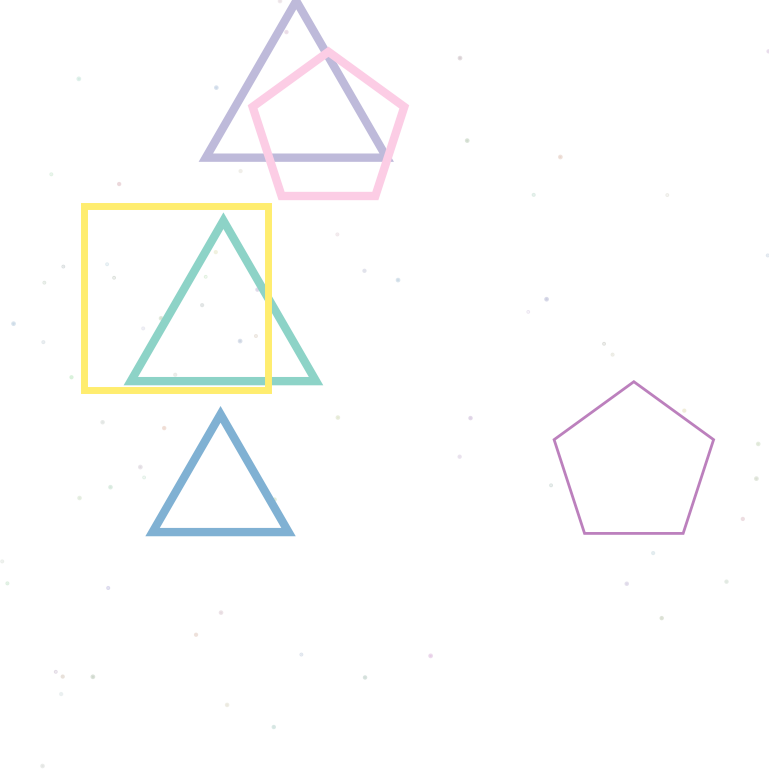[{"shape": "triangle", "thickness": 3, "radius": 0.69, "center": [0.29, 0.574]}, {"shape": "triangle", "thickness": 3, "radius": 0.68, "center": [0.385, 0.863]}, {"shape": "triangle", "thickness": 3, "radius": 0.51, "center": [0.286, 0.36]}, {"shape": "pentagon", "thickness": 3, "radius": 0.52, "center": [0.427, 0.829]}, {"shape": "pentagon", "thickness": 1, "radius": 0.54, "center": [0.823, 0.395]}, {"shape": "square", "thickness": 2.5, "radius": 0.6, "center": [0.229, 0.613]}]